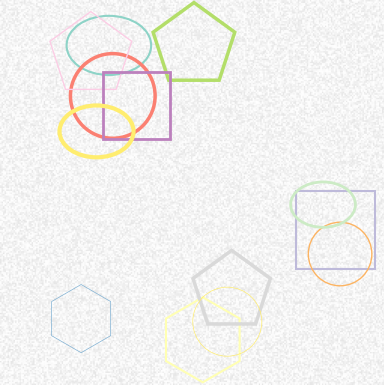[{"shape": "oval", "thickness": 1.5, "radius": 0.55, "center": [0.283, 0.882]}, {"shape": "hexagon", "thickness": 1.5, "radius": 0.55, "center": [0.527, 0.117]}, {"shape": "square", "thickness": 1.5, "radius": 0.51, "center": [0.872, 0.403]}, {"shape": "circle", "thickness": 2.5, "radius": 0.55, "center": [0.293, 0.751]}, {"shape": "hexagon", "thickness": 0.5, "radius": 0.44, "center": [0.211, 0.172]}, {"shape": "circle", "thickness": 1, "radius": 0.41, "center": [0.883, 0.34]}, {"shape": "pentagon", "thickness": 2.5, "radius": 0.56, "center": [0.504, 0.882]}, {"shape": "pentagon", "thickness": 1, "radius": 0.56, "center": [0.236, 0.858]}, {"shape": "pentagon", "thickness": 2.5, "radius": 0.53, "center": [0.602, 0.244]}, {"shape": "square", "thickness": 2, "radius": 0.43, "center": [0.356, 0.727]}, {"shape": "oval", "thickness": 2, "radius": 0.42, "center": [0.839, 0.469]}, {"shape": "oval", "thickness": 3, "radius": 0.48, "center": [0.251, 0.659]}, {"shape": "circle", "thickness": 0.5, "radius": 0.45, "center": [0.59, 0.164]}]